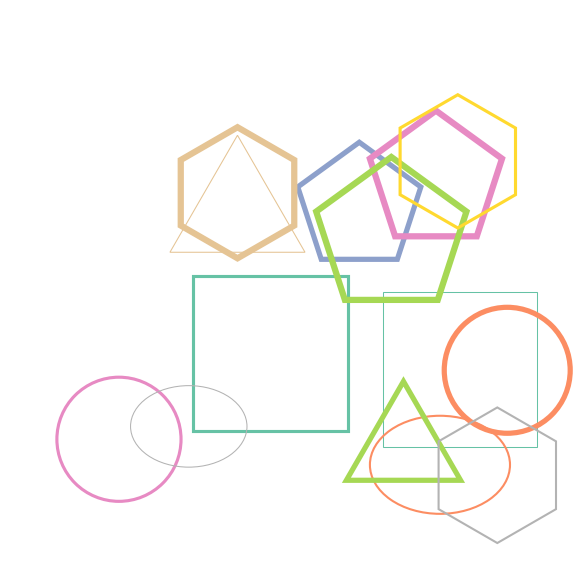[{"shape": "square", "thickness": 0.5, "radius": 0.67, "center": [0.797, 0.36]}, {"shape": "square", "thickness": 1.5, "radius": 0.67, "center": [0.468, 0.387]}, {"shape": "oval", "thickness": 1, "radius": 0.61, "center": [0.762, 0.194]}, {"shape": "circle", "thickness": 2.5, "radius": 0.55, "center": [0.878, 0.358]}, {"shape": "pentagon", "thickness": 2.5, "radius": 0.56, "center": [0.622, 0.641]}, {"shape": "pentagon", "thickness": 3, "radius": 0.6, "center": [0.755, 0.687]}, {"shape": "circle", "thickness": 1.5, "radius": 0.54, "center": [0.206, 0.238]}, {"shape": "triangle", "thickness": 2.5, "radius": 0.57, "center": [0.699, 0.225]}, {"shape": "pentagon", "thickness": 3, "radius": 0.68, "center": [0.678, 0.59]}, {"shape": "hexagon", "thickness": 1.5, "radius": 0.58, "center": [0.793, 0.72]}, {"shape": "hexagon", "thickness": 3, "radius": 0.57, "center": [0.411, 0.665]}, {"shape": "triangle", "thickness": 0.5, "radius": 0.68, "center": [0.411, 0.63]}, {"shape": "oval", "thickness": 0.5, "radius": 0.5, "center": [0.327, 0.261]}, {"shape": "hexagon", "thickness": 1, "radius": 0.59, "center": [0.861, 0.176]}]